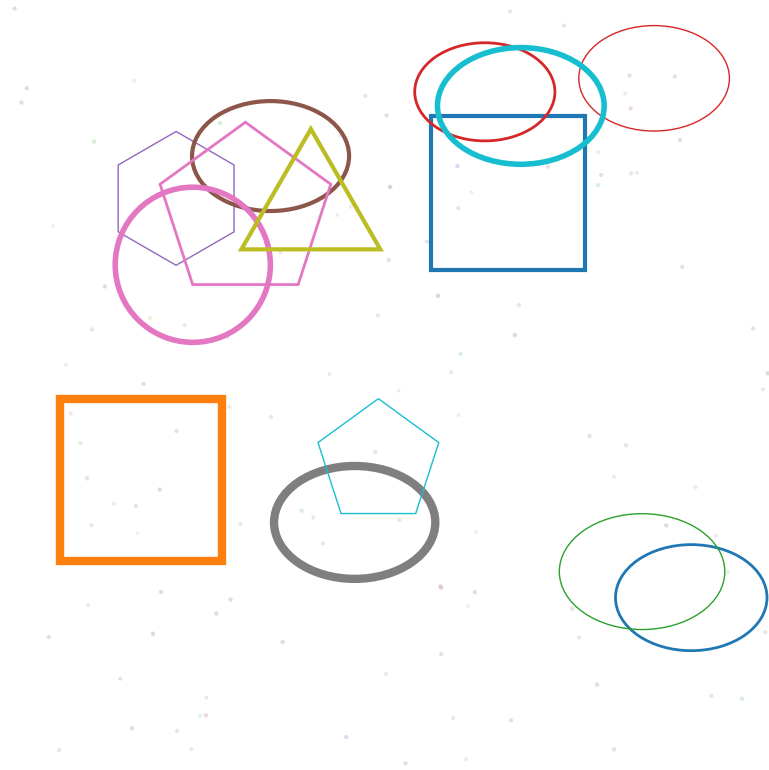[{"shape": "oval", "thickness": 1, "radius": 0.49, "center": [0.898, 0.224]}, {"shape": "square", "thickness": 1.5, "radius": 0.5, "center": [0.66, 0.749]}, {"shape": "square", "thickness": 3, "radius": 0.53, "center": [0.183, 0.376]}, {"shape": "oval", "thickness": 0.5, "radius": 0.54, "center": [0.834, 0.258]}, {"shape": "oval", "thickness": 1, "radius": 0.46, "center": [0.63, 0.881]}, {"shape": "oval", "thickness": 0.5, "radius": 0.49, "center": [0.849, 0.898]}, {"shape": "hexagon", "thickness": 0.5, "radius": 0.43, "center": [0.229, 0.742]}, {"shape": "oval", "thickness": 1.5, "radius": 0.51, "center": [0.351, 0.797]}, {"shape": "pentagon", "thickness": 1, "radius": 0.58, "center": [0.319, 0.725]}, {"shape": "circle", "thickness": 2, "radius": 0.5, "center": [0.25, 0.656]}, {"shape": "oval", "thickness": 3, "radius": 0.52, "center": [0.461, 0.322]}, {"shape": "triangle", "thickness": 1.5, "radius": 0.52, "center": [0.404, 0.728]}, {"shape": "pentagon", "thickness": 0.5, "radius": 0.41, "center": [0.491, 0.4]}, {"shape": "oval", "thickness": 2, "radius": 0.54, "center": [0.676, 0.862]}]